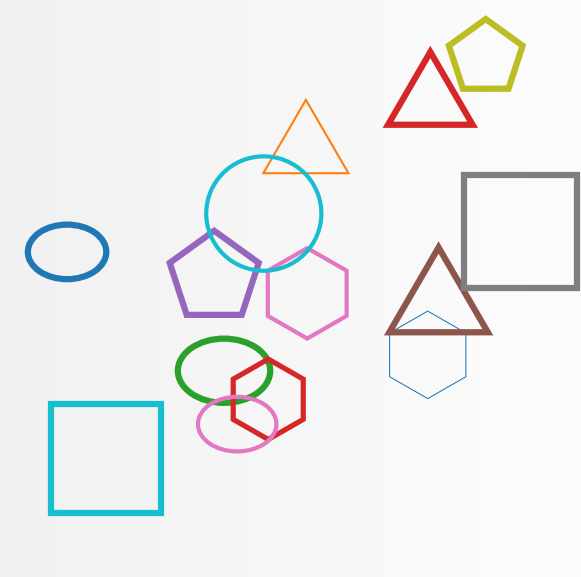[{"shape": "oval", "thickness": 3, "radius": 0.34, "center": [0.115, 0.563]}, {"shape": "hexagon", "thickness": 0.5, "radius": 0.38, "center": [0.736, 0.385]}, {"shape": "triangle", "thickness": 1, "radius": 0.42, "center": [0.526, 0.742]}, {"shape": "oval", "thickness": 3, "radius": 0.4, "center": [0.385, 0.357]}, {"shape": "hexagon", "thickness": 2.5, "radius": 0.35, "center": [0.461, 0.308]}, {"shape": "triangle", "thickness": 3, "radius": 0.42, "center": [0.74, 0.825]}, {"shape": "pentagon", "thickness": 3, "radius": 0.4, "center": [0.369, 0.519]}, {"shape": "triangle", "thickness": 3, "radius": 0.49, "center": [0.755, 0.473]}, {"shape": "hexagon", "thickness": 2, "radius": 0.39, "center": [0.529, 0.491]}, {"shape": "oval", "thickness": 2, "radius": 0.34, "center": [0.408, 0.265]}, {"shape": "square", "thickness": 3, "radius": 0.49, "center": [0.896, 0.598]}, {"shape": "pentagon", "thickness": 3, "radius": 0.33, "center": [0.836, 0.899]}, {"shape": "circle", "thickness": 2, "radius": 0.5, "center": [0.454, 0.629]}, {"shape": "square", "thickness": 3, "radius": 0.47, "center": [0.183, 0.205]}]